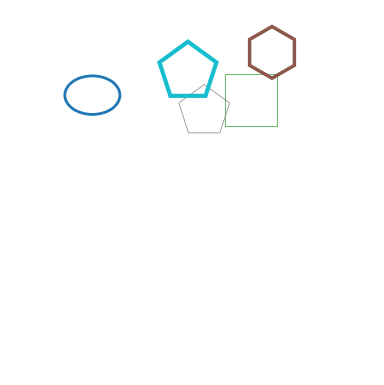[{"shape": "oval", "thickness": 2, "radius": 0.36, "center": [0.24, 0.753]}, {"shape": "square", "thickness": 0.5, "radius": 0.34, "center": [0.652, 0.739]}, {"shape": "hexagon", "thickness": 2.5, "radius": 0.34, "center": [0.706, 0.864]}, {"shape": "pentagon", "thickness": 0.5, "radius": 0.35, "center": [0.53, 0.711]}, {"shape": "pentagon", "thickness": 3, "radius": 0.39, "center": [0.488, 0.814]}]